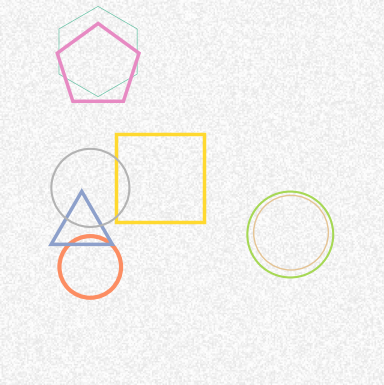[{"shape": "hexagon", "thickness": 0.5, "radius": 0.59, "center": [0.255, 0.866]}, {"shape": "circle", "thickness": 3, "radius": 0.4, "center": [0.234, 0.307]}, {"shape": "triangle", "thickness": 2.5, "radius": 0.46, "center": [0.212, 0.411]}, {"shape": "pentagon", "thickness": 2.5, "radius": 0.56, "center": [0.255, 0.827]}, {"shape": "circle", "thickness": 1.5, "radius": 0.56, "center": [0.754, 0.391]}, {"shape": "square", "thickness": 2.5, "radius": 0.57, "center": [0.415, 0.538]}, {"shape": "circle", "thickness": 1, "radius": 0.48, "center": [0.756, 0.396]}, {"shape": "circle", "thickness": 1.5, "radius": 0.51, "center": [0.235, 0.512]}]